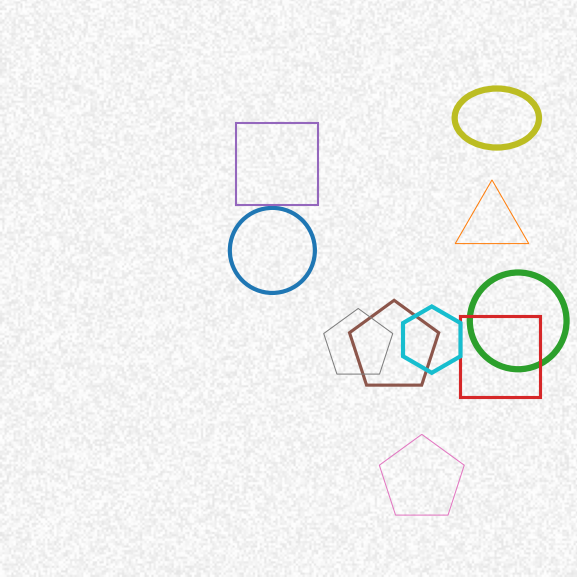[{"shape": "circle", "thickness": 2, "radius": 0.37, "center": [0.472, 0.566]}, {"shape": "triangle", "thickness": 0.5, "radius": 0.37, "center": [0.852, 0.614]}, {"shape": "circle", "thickness": 3, "radius": 0.42, "center": [0.897, 0.444]}, {"shape": "square", "thickness": 1.5, "radius": 0.35, "center": [0.866, 0.381]}, {"shape": "square", "thickness": 1, "radius": 0.35, "center": [0.48, 0.715]}, {"shape": "pentagon", "thickness": 1.5, "radius": 0.41, "center": [0.682, 0.398]}, {"shape": "pentagon", "thickness": 0.5, "radius": 0.39, "center": [0.73, 0.17]}, {"shape": "pentagon", "thickness": 0.5, "radius": 0.31, "center": [0.62, 0.402]}, {"shape": "oval", "thickness": 3, "radius": 0.36, "center": [0.86, 0.795]}, {"shape": "hexagon", "thickness": 2, "radius": 0.29, "center": [0.748, 0.411]}]